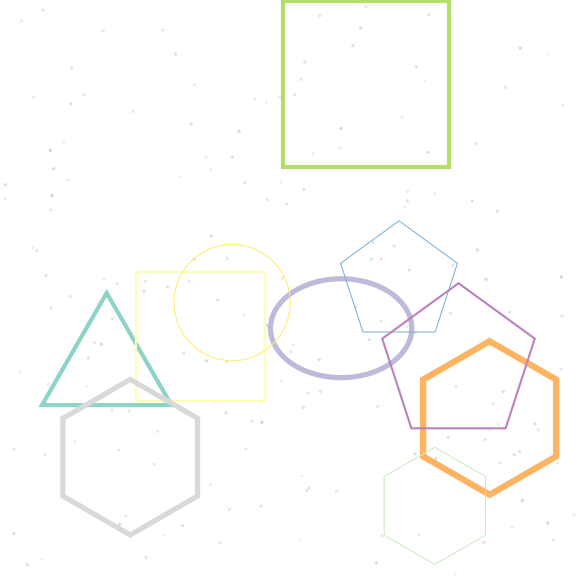[{"shape": "triangle", "thickness": 2, "radius": 0.65, "center": [0.185, 0.362]}, {"shape": "square", "thickness": 1, "radius": 0.56, "center": [0.347, 0.416]}, {"shape": "oval", "thickness": 2.5, "radius": 0.61, "center": [0.591, 0.431]}, {"shape": "pentagon", "thickness": 0.5, "radius": 0.53, "center": [0.691, 0.51]}, {"shape": "hexagon", "thickness": 3, "radius": 0.66, "center": [0.848, 0.275]}, {"shape": "square", "thickness": 2, "radius": 0.72, "center": [0.634, 0.854]}, {"shape": "hexagon", "thickness": 2.5, "radius": 0.67, "center": [0.225, 0.207]}, {"shape": "pentagon", "thickness": 1, "radius": 0.69, "center": [0.794, 0.37]}, {"shape": "hexagon", "thickness": 0.5, "radius": 0.51, "center": [0.753, 0.123]}, {"shape": "circle", "thickness": 0.5, "radius": 0.5, "center": [0.402, 0.475]}]